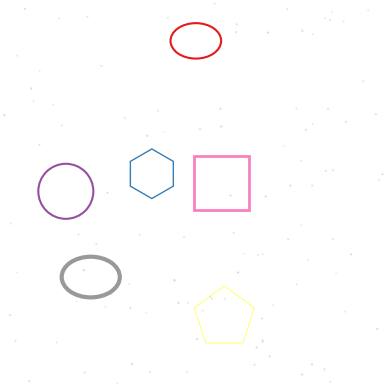[{"shape": "oval", "thickness": 1.5, "radius": 0.33, "center": [0.509, 0.894]}, {"shape": "hexagon", "thickness": 1, "radius": 0.32, "center": [0.394, 0.549]}, {"shape": "circle", "thickness": 1.5, "radius": 0.36, "center": [0.171, 0.503]}, {"shape": "pentagon", "thickness": 0.5, "radius": 0.41, "center": [0.583, 0.175]}, {"shape": "square", "thickness": 2, "radius": 0.35, "center": [0.575, 0.524]}, {"shape": "oval", "thickness": 3, "radius": 0.38, "center": [0.236, 0.28]}]